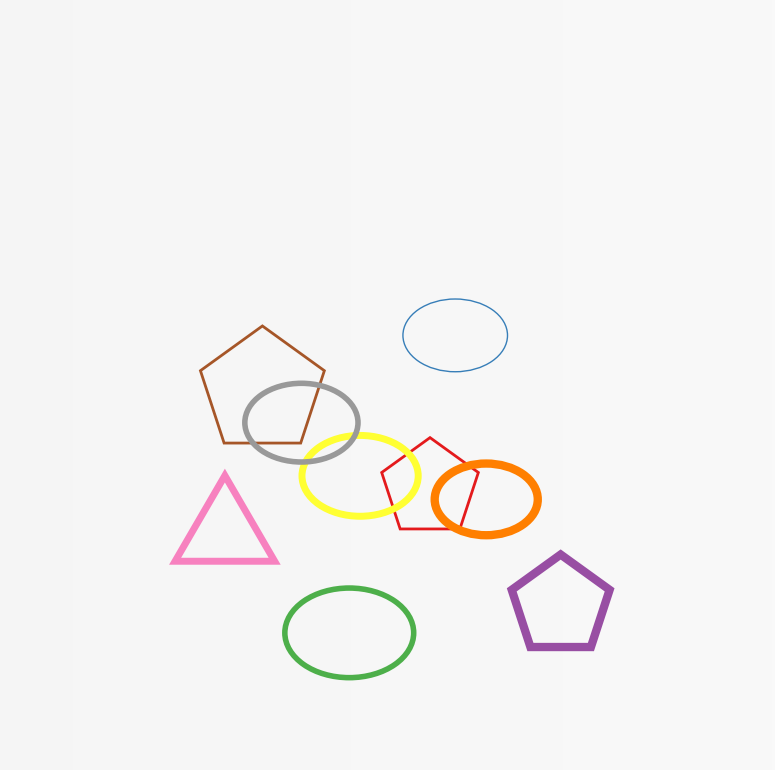[{"shape": "pentagon", "thickness": 1, "radius": 0.33, "center": [0.555, 0.366]}, {"shape": "oval", "thickness": 0.5, "radius": 0.34, "center": [0.587, 0.564]}, {"shape": "oval", "thickness": 2, "radius": 0.42, "center": [0.451, 0.178]}, {"shape": "pentagon", "thickness": 3, "radius": 0.33, "center": [0.723, 0.213]}, {"shape": "oval", "thickness": 3, "radius": 0.33, "center": [0.627, 0.351]}, {"shape": "oval", "thickness": 2.5, "radius": 0.37, "center": [0.465, 0.382]}, {"shape": "pentagon", "thickness": 1, "radius": 0.42, "center": [0.339, 0.493]}, {"shape": "triangle", "thickness": 2.5, "radius": 0.37, "center": [0.29, 0.308]}, {"shape": "oval", "thickness": 2, "radius": 0.37, "center": [0.389, 0.451]}]